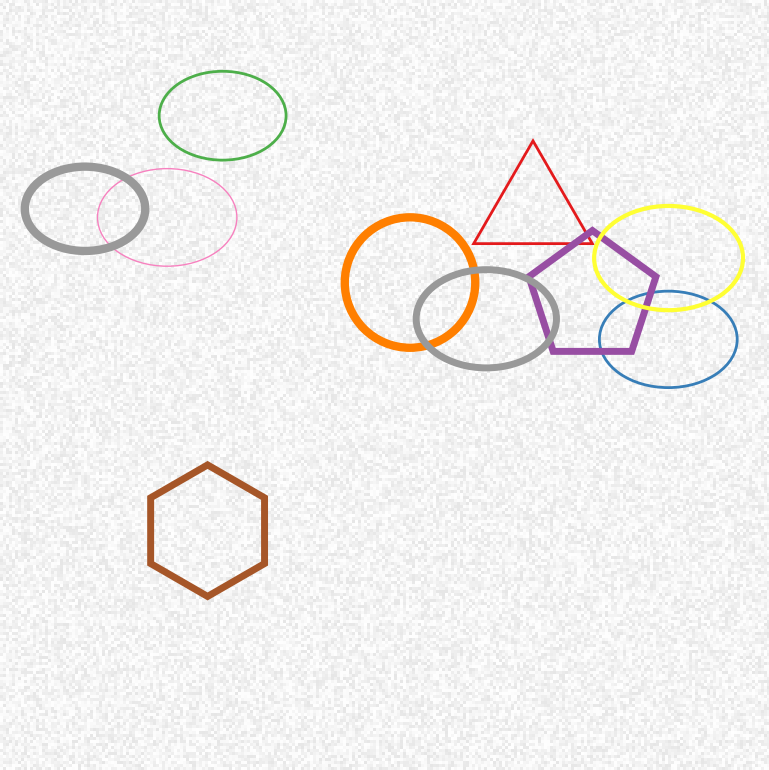[{"shape": "triangle", "thickness": 1, "radius": 0.44, "center": [0.692, 0.728]}, {"shape": "oval", "thickness": 1, "radius": 0.45, "center": [0.868, 0.559]}, {"shape": "oval", "thickness": 1, "radius": 0.41, "center": [0.289, 0.85]}, {"shape": "pentagon", "thickness": 2.5, "radius": 0.43, "center": [0.769, 0.614]}, {"shape": "circle", "thickness": 3, "radius": 0.42, "center": [0.532, 0.633]}, {"shape": "oval", "thickness": 1.5, "radius": 0.48, "center": [0.868, 0.665]}, {"shape": "hexagon", "thickness": 2.5, "radius": 0.43, "center": [0.27, 0.311]}, {"shape": "oval", "thickness": 0.5, "radius": 0.45, "center": [0.217, 0.718]}, {"shape": "oval", "thickness": 3, "radius": 0.39, "center": [0.11, 0.729]}, {"shape": "oval", "thickness": 2.5, "radius": 0.46, "center": [0.632, 0.586]}]